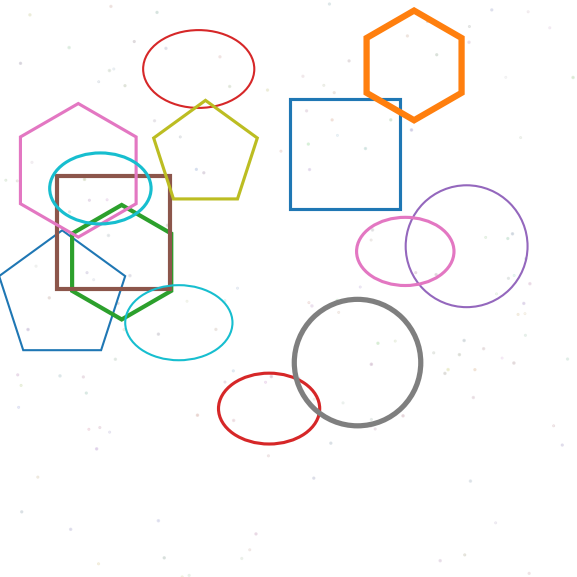[{"shape": "square", "thickness": 1.5, "radius": 0.48, "center": [0.597, 0.733]}, {"shape": "pentagon", "thickness": 1, "radius": 0.57, "center": [0.108, 0.486]}, {"shape": "hexagon", "thickness": 3, "radius": 0.47, "center": [0.717, 0.886]}, {"shape": "hexagon", "thickness": 2, "radius": 0.5, "center": [0.211, 0.545]}, {"shape": "oval", "thickness": 1.5, "radius": 0.44, "center": [0.466, 0.292]}, {"shape": "oval", "thickness": 1, "radius": 0.48, "center": [0.344, 0.88]}, {"shape": "circle", "thickness": 1, "radius": 0.53, "center": [0.808, 0.573]}, {"shape": "square", "thickness": 2, "radius": 0.49, "center": [0.196, 0.596]}, {"shape": "oval", "thickness": 1.5, "radius": 0.42, "center": [0.702, 0.564]}, {"shape": "hexagon", "thickness": 1.5, "radius": 0.58, "center": [0.136, 0.704]}, {"shape": "circle", "thickness": 2.5, "radius": 0.55, "center": [0.619, 0.371]}, {"shape": "pentagon", "thickness": 1.5, "radius": 0.47, "center": [0.356, 0.731]}, {"shape": "oval", "thickness": 1, "radius": 0.46, "center": [0.31, 0.44]}, {"shape": "oval", "thickness": 1.5, "radius": 0.44, "center": [0.174, 0.673]}]